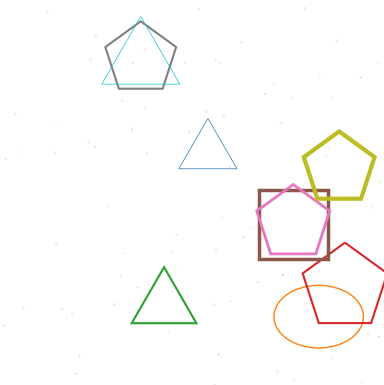[{"shape": "triangle", "thickness": 0.5, "radius": 0.44, "center": [0.54, 0.605]}, {"shape": "oval", "thickness": 1, "radius": 0.58, "center": [0.828, 0.178]}, {"shape": "triangle", "thickness": 1.5, "radius": 0.49, "center": [0.426, 0.209]}, {"shape": "pentagon", "thickness": 1.5, "radius": 0.58, "center": [0.896, 0.254]}, {"shape": "square", "thickness": 2.5, "radius": 0.45, "center": [0.763, 0.417]}, {"shape": "pentagon", "thickness": 2, "radius": 0.5, "center": [0.762, 0.421]}, {"shape": "pentagon", "thickness": 1.5, "radius": 0.48, "center": [0.366, 0.848]}, {"shape": "pentagon", "thickness": 3, "radius": 0.48, "center": [0.881, 0.562]}, {"shape": "triangle", "thickness": 0.5, "radius": 0.59, "center": [0.366, 0.84]}]